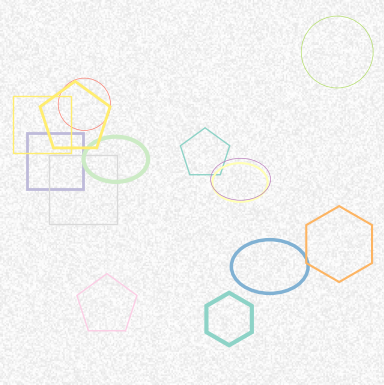[{"shape": "pentagon", "thickness": 1, "radius": 0.34, "center": [0.533, 0.601]}, {"shape": "hexagon", "thickness": 3, "radius": 0.34, "center": [0.595, 0.171]}, {"shape": "oval", "thickness": 1.5, "radius": 0.36, "center": [0.623, 0.526]}, {"shape": "square", "thickness": 2, "radius": 0.36, "center": [0.143, 0.581]}, {"shape": "circle", "thickness": 0.5, "radius": 0.34, "center": [0.219, 0.729]}, {"shape": "oval", "thickness": 2.5, "radius": 0.5, "center": [0.701, 0.308]}, {"shape": "hexagon", "thickness": 1.5, "radius": 0.49, "center": [0.881, 0.366]}, {"shape": "circle", "thickness": 0.5, "radius": 0.47, "center": [0.876, 0.865]}, {"shape": "pentagon", "thickness": 1, "radius": 0.41, "center": [0.278, 0.207]}, {"shape": "square", "thickness": 1, "radius": 0.44, "center": [0.216, 0.507]}, {"shape": "oval", "thickness": 0.5, "radius": 0.39, "center": [0.625, 0.534]}, {"shape": "oval", "thickness": 3, "radius": 0.42, "center": [0.301, 0.586]}, {"shape": "square", "thickness": 1, "radius": 0.37, "center": [0.109, 0.677]}, {"shape": "pentagon", "thickness": 2, "radius": 0.48, "center": [0.195, 0.693]}]